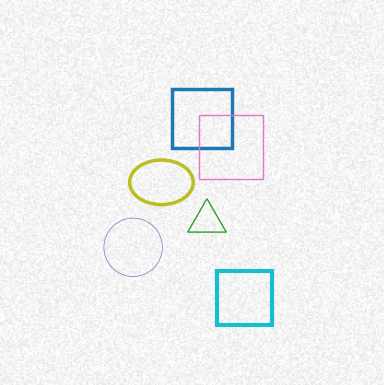[{"shape": "square", "thickness": 2.5, "radius": 0.38, "center": [0.525, 0.693]}, {"shape": "triangle", "thickness": 1, "radius": 0.29, "center": [0.538, 0.426]}, {"shape": "circle", "thickness": 0.5, "radius": 0.38, "center": [0.346, 0.358]}, {"shape": "square", "thickness": 1, "radius": 0.41, "center": [0.601, 0.618]}, {"shape": "oval", "thickness": 2.5, "radius": 0.41, "center": [0.419, 0.526]}, {"shape": "square", "thickness": 3, "radius": 0.35, "center": [0.635, 0.226]}]